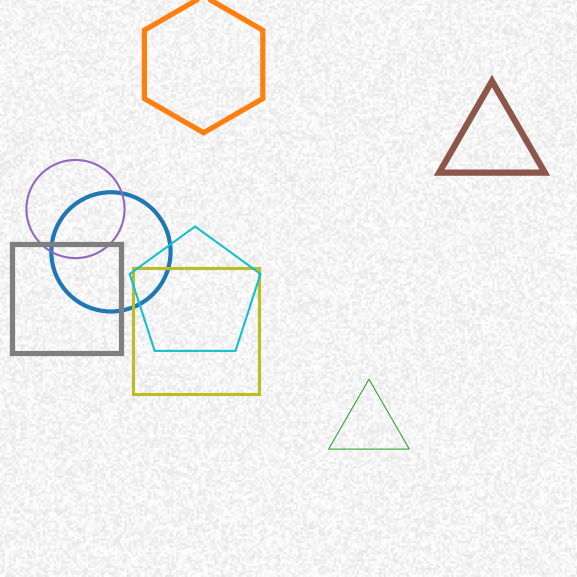[{"shape": "circle", "thickness": 2, "radius": 0.52, "center": [0.192, 0.563]}, {"shape": "hexagon", "thickness": 2.5, "radius": 0.59, "center": [0.353, 0.888]}, {"shape": "triangle", "thickness": 0.5, "radius": 0.4, "center": [0.639, 0.262]}, {"shape": "circle", "thickness": 1, "radius": 0.42, "center": [0.131, 0.637]}, {"shape": "triangle", "thickness": 3, "radius": 0.53, "center": [0.852, 0.753]}, {"shape": "square", "thickness": 2.5, "radius": 0.47, "center": [0.115, 0.482]}, {"shape": "square", "thickness": 1.5, "radius": 0.54, "center": [0.34, 0.426]}, {"shape": "pentagon", "thickness": 1, "radius": 0.6, "center": [0.338, 0.488]}]